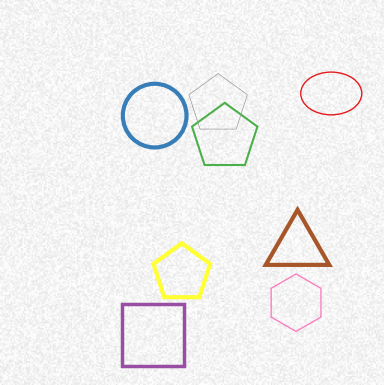[{"shape": "oval", "thickness": 1, "radius": 0.4, "center": [0.86, 0.757]}, {"shape": "circle", "thickness": 3, "radius": 0.41, "center": [0.402, 0.7]}, {"shape": "pentagon", "thickness": 1.5, "radius": 0.45, "center": [0.584, 0.644]}, {"shape": "square", "thickness": 2.5, "radius": 0.4, "center": [0.397, 0.13]}, {"shape": "pentagon", "thickness": 3, "radius": 0.39, "center": [0.472, 0.291]}, {"shape": "triangle", "thickness": 3, "radius": 0.48, "center": [0.773, 0.36]}, {"shape": "hexagon", "thickness": 1, "radius": 0.37, "center": [0.769, 0.214]}, {"shape": "pentagon", "thickness": 0.5, "radius": 0.4, "center": [0.567, 0.729]}]